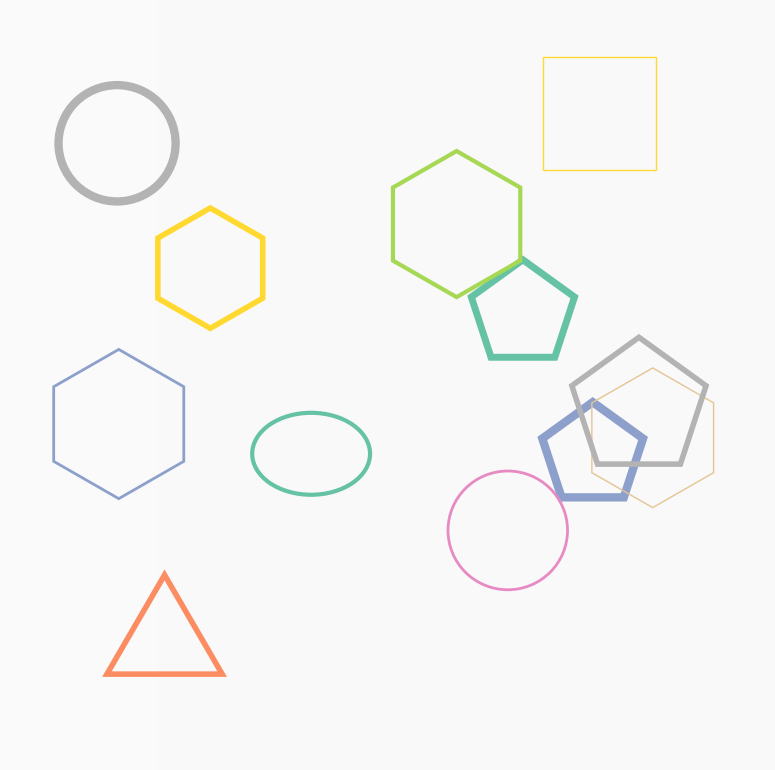[{"shape": "pentagon", "thickness": 2.5, "radius": 0.35, "center": [0.675, 0.593]}, {"shape": "oval", "thickness": 1.5, "radius": 0.38, "center": [0.401, 0.411]}, {"shape": "triangle", "thickness": 2, "radius": 0.43, "center": [0.212, 0.167]}, {"shape": "pentagon", "thickness": 3, "radius": 0.34, "center": [0.765, 0.409]}, {"shape": "hexagon", "thickness": 1, "radius": 0.48, "center": [0.153, 0.449]}, {"shape": "circle", "thickness": 1, "radius": 0.39, "center": [0.655, 0.311]}, {"shape": "hexagon", "thickness": 1.5, "radius": 0.47, "center": [0.589, 0.709]}, {"shape": "square", "thickness": 0.5, "radius": 0.37, "center": [0.773, 0.852]}, {"shape": "hexagon", "thickness": 2, "radius": 0.39, "center": [0.271, 0.652]}, {"shape": "hexagon", "thickness": 0.5, "radius": 0.45, "center": [0.842, 0.431]}, {"shape": "pentagon", "thickness": 2, "radius": 0.46, "center": [0.824, 0.471]}, {"shape": "circle", "thickness": 3, "radius": 0.38, "center": [0.151, 0.814]}]